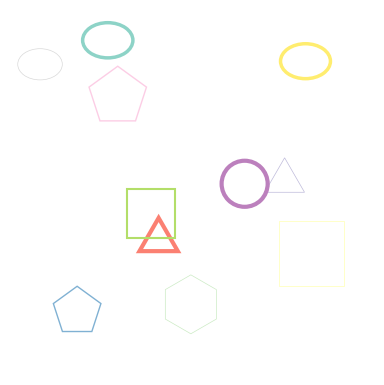[{"shape": "oval", "thickness": 2.5, "radius": 0.33, "center": [0.28, 0.895]}, {"shape": "square", "thickness": 0.5, "radius": 0.42, "center": [0.81, 0.341]}, {"shape": "triangle", "thickness": 0.5, "radius": 0.3, "center": [0.739, 0.53]}, {"shape": "triangle", "thickness": 3, "radius": 0.29, "center": [0.412, 0.376]}, {"shape": "pentagon", "thickness": 1, "radius": 0.32, "center": [0.2, 0.191]}, {"shape": "square", "thickness": 1.5, "radius": 0.32, "center": [0.392, 0.445]}, {"shape": "pentagon", "thickness": 1, "radius": 0.39, "center": [0.306, 0.749]}, {"shape": "oval", "thickness": 0.5, "radius": 0.29, "center": [0.104, 0.833]}, {"shape": "circle", "thickness": 3, "radius": 0.3, "center": [0.635, 0.523]}, {"shape": "hexagon", "thickness": 0.5, "radius": 0.38, "center": [0.496, 0.21]}, {"shape": "oval", "thickness": 2.5, "radius": 0.32, "center": [0.793, 0.841]}]